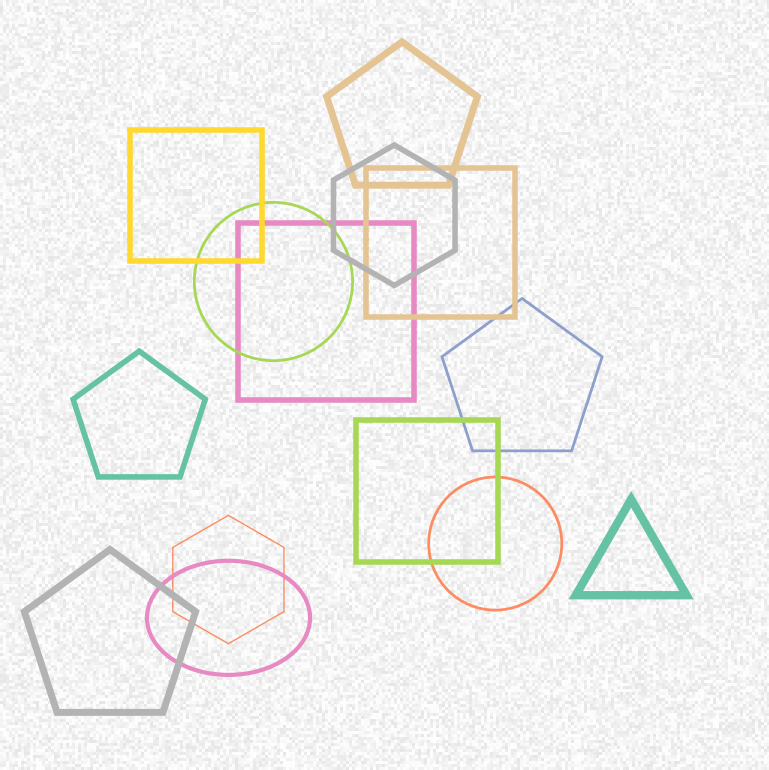[{"shape": "pentagon", "thickness": 2, "radius": 0.45, "center": [0.181, 0.454]}, {"shape": "triangle", "thickness": 3, "radius": 0.42, "center": [0.82, 0.269]}, {"shape": "hexagon", "thickness": 0.5, "radius": 0.42, "center": [0.297, 0.247]}, {"shape": "circle", "thickness": 1, "radius": 0.43, "center": [0.643, 0.294]}, {"shape": "pentagon", "thickness": 1, "radius": 0.55, "center": [0.678, 0.503]}, {"shape": "square", "thickness": 2, "radius": 0.57, "center": [0.423, 0.595]}, {"shape": "oval", "thickness": 1.5, "radius": 0.53, "center": [0.297, 0.198]}, {"shape": "circle", "thickness": 1, "radius": 0.51, "center": [0.355, 0.634]}, {"shape": "square", "thickness": 2, "radius": 0.46, "center": [0.555, 0.362]}, {"shape": "square", "thickness": 2, "radius": 0.43, "center": [0.254, 0.746]}, {"shape": "pentagon", "thickness": 2.5, "radius": 0.51, "center": [0.522, 0.843]}, {"shape": "square", "thickness": 2, "radius": 0.48, "center": [0.572, 0.685]}, {"shape": "pentagon", "thickness": 2.5, "radius": 0.58, "center": [0.143, 0.169]}, {"shape": "hexagon", "thickness": 2, "radius": 0.46, "center": [0.512, 0.721]}]